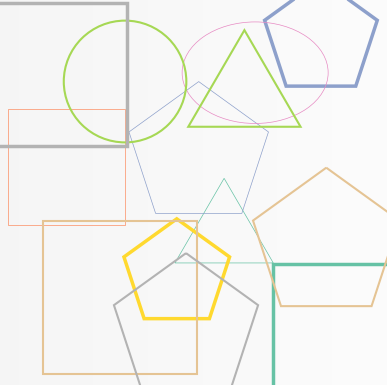[{"shape": "square", "thickness": 2.5, "radius": 0.9, "center": [0.885, 0.133]}, {"shape": "triangle", "thickness": 0.5, "radius": 0.73, "center": [0.578, 0.39]}, {"shape": "square", "thickness": 0.5, "radius": 0.75, "center": [0.172, 0.565]}, {"shape": "pentagon", "thickness": 2.5, "radius": 0.76, "center": [0.828, 0.9]}, {"shape": "pentagon", "thickness": 0.5, "radius": 0.95, "center": [0.513, 0.599]}, {"shape": "oval", "thickness": 0.5, "radius": 0.94, "center": [0.658, 0.811]}, {"shape": "circle", "thickness": 1.5, "radius": 0.79, "center": [0.323, 0.788]}, {"shape": "triangle", "thickness": 1.5, "radius": 0.84, "center": [0.631, 0.754]}, {"shape": "pentagon", "thickness": 2.5, "radius": 0.72, "center": [0.456, 0.288]}, {"shape": "pentagon", "thickness": 1.5, "radius": 0.99, "center": [0.842, 0.366]}, {"shape": "square", "thickness": 1.5, "radius": 0.99, "center": [0.31, 0.228]}, {"shape": "square", "thickness": 2.5, "radius": 0.93, "center": [0.143, 0.806]}, {"shape": "pentagon", "thickness": 1.5, "radius": 0.98, "center": [0.48, 0.147]}]